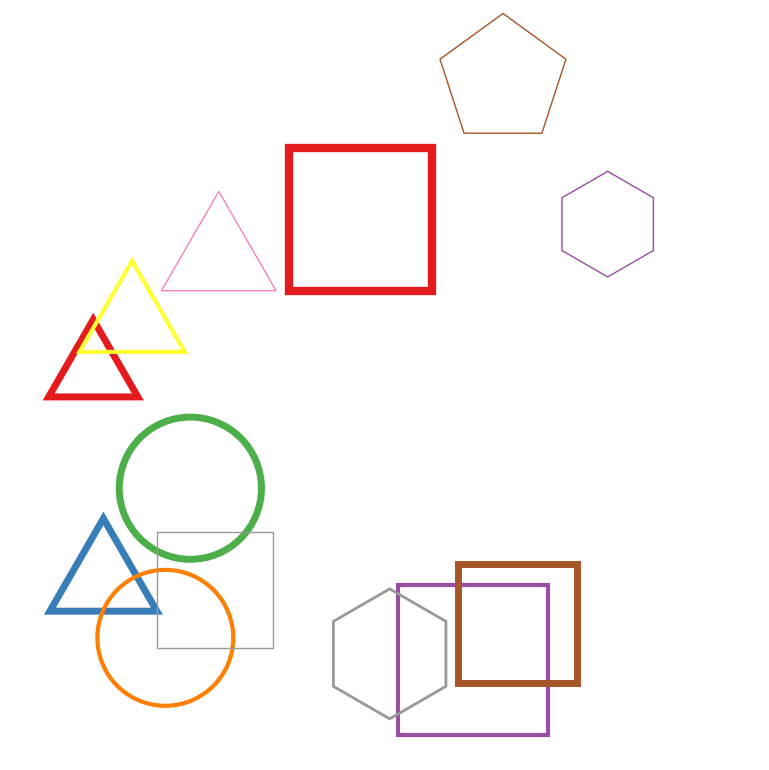[{"shape": "square", "thickness": 3, "radius": 0.46, "center": [0.468, 0.715]}, {"shape": "triangle", "thickness": 2.5, "radius": 0.33, "center": [0.121, 0.518]}, {"shape": "triangle", "thickness": 2.5, "radius": 0.4, "center": [0.134, 0.246]}, {"shape": "circle", "thickness": 2.5, "radius": 0.46, "center": [0.247, 0.366]}, {"shape": "square", "thickness": 1.5, "radius": 0.49, "center": [0.614, 0.143]}, {"shape": "hexagon", "thickness": 0.5, "radius": 0.34, "center": [0.789, 0.709]}, {"shape": "circle", "thickness": 1.5, "radius": 0.44, "center": [0.215, 0.172]}, {"shape": "triangle", "thickness": 1.5, "radius": 0.39, "center": [0.172, 0.582]}, {"shape": "square", "thickness": 2.5, "radius": 0.38, "center": [0.672, 0.19]}, {"shape": "pentagon", "thickness": 0.5, "radius": 0.43, "center": [0.653, 0.897]}, {"shape": "triangle", "thickness": 0.5, "radius": 0.43, "center": [0.284, 0.665]}, {"shape": "hexagon", "thickness": 1, "radius": 0.42, "center": [0.506, 0.151]}, {"shape": "square", "thickness": 0.5, "radius": 0.38, "center": [0.28, 0.234]}]